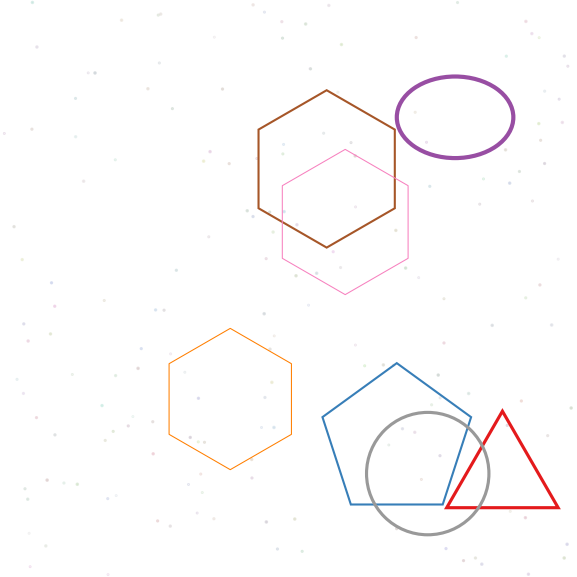[{"shape": "triangle", "thickness": 1.5, "radius": 0.56, "center": [0.87, 0.176]}, {"shape": "pentagon", "thickness": 1, "radius": 0.68, "center": [0.687, 0.235]}, {"shape": "oval", "thickness": 2, "radius": 0.5, "center": [0.788, 0.796]}, {"shape": "hexagon", "thickness": 0.5, "radius": 0.61, "center": [0.399, 0.308]}, {"shape": "hexagon", "thickness": 1, "radius": 0.68, "center": [0.566, 0.707]}, {"shape": "hexagon", "thickness": 0.5, "radius": 0.63, "center": [0.598, 0.615]}, {"shape": "circle", "thickness": 1.5, "radius": 0.53, "center": [0.741, 0.179]}]